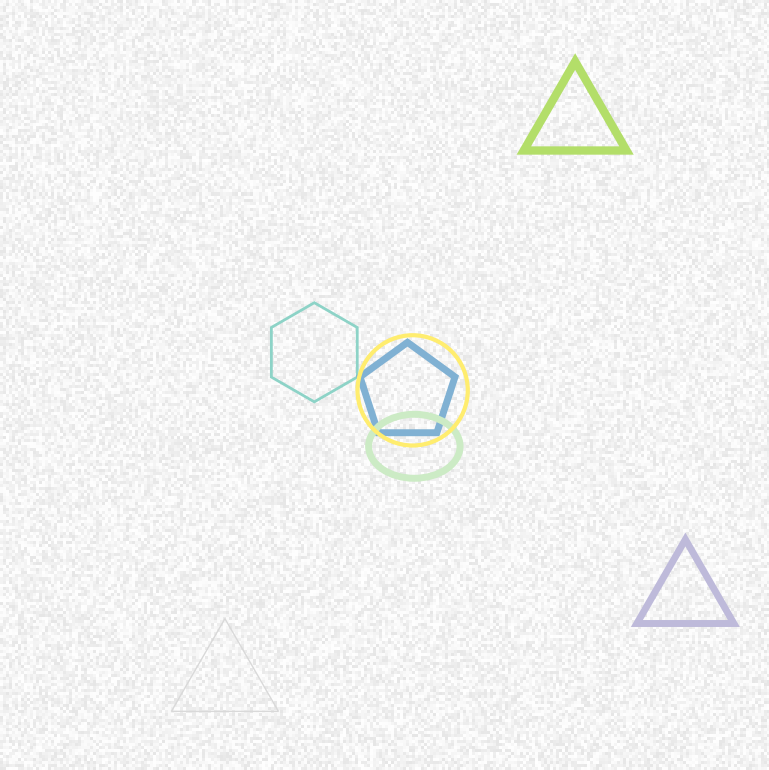[{"shape": "hexagon", "thickness": 1, "radius": 0.32, "center": [0.408, 0.542]}, {"shape": "triangle", "thickness": 2.5, "radius": 0.36, "center": [0.89, 0.227]}, {"shape": "pentagon", "thickness": 2.5, "radius": 0.32, "center": [0.529, 0.491]}, {"shape": "triangle", "thickness": 3, "radius": 0.39, "center": [0.747, 0.843]}, {"shape": "triangle", "thickness": 0.5, "radius": 0.4, "center": [0.292, 0.116]}, {"shape": "oval", "thickness": 2.5, "radius": 0.3, "center": [0.538, 0.42]}, {"shape": "circle", "thickness": 1.5, "radius": 0.36, "center": [0.536, 0.493]}]